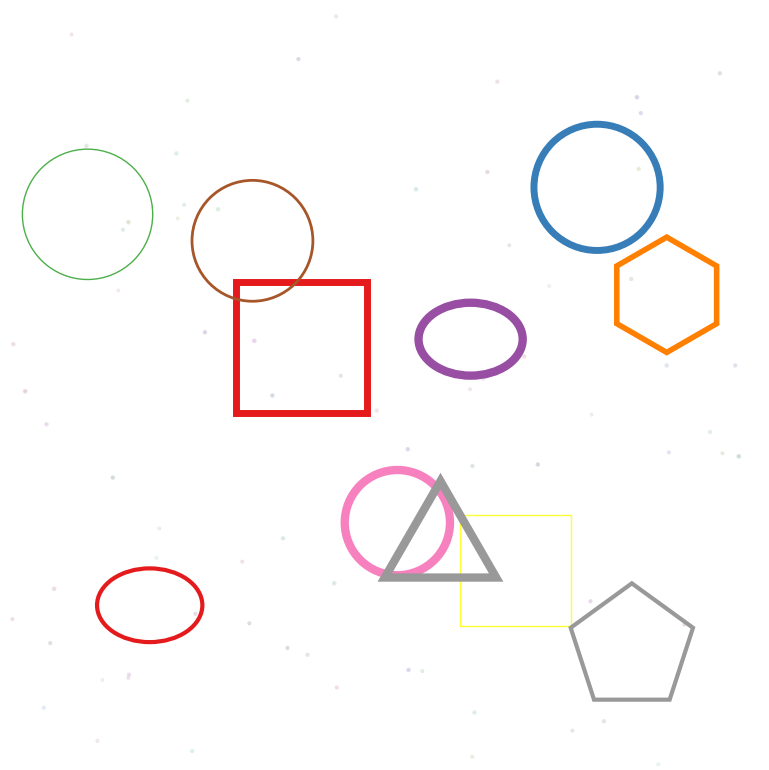[{"shape": "oval", "thickness": 1.5, "radius": 0.34, "center": [0.194, 0.214]}, {"shape": "square", "thickness": 2.5, "radius": 0.42, "center": [0.391, 0.548]}, {"shape": "circle", "thickness": 2.5, "radius": 0.41, "center": [0.775, 0.757]}, {"shape": "circle", "thickness": 0.5, "radius": 0.42, "center": [0.114, 0.722]}, {"shape": "oval", "thickness": 3, "radius": 0.34, "center": [0.611, 0.56]}, {"shape": "hexagon", "thickness": 2, "radius": 0.37, "center": [0.866, 0.617]}, {"shape": "square", "thickness": 0.5, "radius": 0.36, "center": [0.67, 0.259]}, {"shape": "circle", "thickness": 1, "radius": 0.39, "center": [0.328, 0.687]}, {"shape": "circle", "thickness": 3, "radius": 0.34, "center": [0.516, 0.321]}, {"shape": "triangle", "thickness": 3, "radius": 0.42, "center": [0.572, 0.292]}, {"shape": "pentagon", "thickness": 1.5, "radius": 0.42, "center": [0.821, 0.159]}]